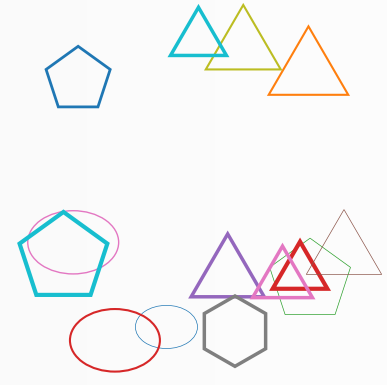[{"shape": "oval", "thickness": 0.5, "radius": 0.4, "center": [0.43, 0.151]}, {"shape": "pentagon", "thickness": 2, "radius": 0.43, "center": [0.202, 0.793]}, {"shape": "triangle", "thickness": 1.5, "radius": 0.59, "center": [0.796, 0.813]}, {"shape": "pentagon", "thickness": 0.5, "radius": 0.55, "center": [0.8, 0.272]}, {"shape": "triangle", "thickness": 3, "radius": 0.41, "center": [0.774, 0.291]}, {"shape": "oval", "thickness": 1.5, "radius": 0.58, "center": [0.297, 0.116]}, {"shape": "triangle", "thickness": 2.5, "radius": 0.54, "center": [0.588, 0.284]}, {"shape": "triangle", "thickness": 0.5, "radius": 0.56, "center": [0.888, 0.343]}, {"shape": "oval", "thickness": 1, "radius": 0.59, "center": [0.189, 0.371]}, {"shape": "triangle", "thickness": 2.5, "radius": 0.45, "center": [0.729, 0.272]}, {"shape": "hexagon", "thickness": 2.5, "radius": 0.46, "center": [0.606, 0.14]}, {"shape": "triangle", "thickness": 1.5, "radius": 0.56, "center": [0.628, 0.875]}, {"shape": "pentagon", "thickness": 3, "radius": 0.6, "center": [0.164, 0.33]}, {"shape": "triangle", "thickness": 2.5, "radius": 0.42, "center": [0.512, 0.898]}]